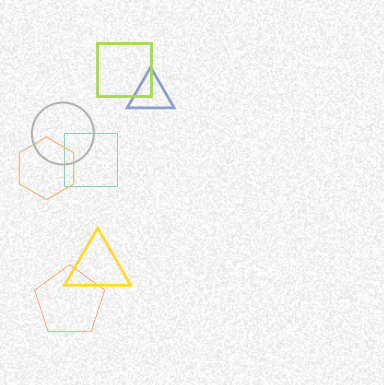[{"shape": "square", "thickness": 0.5, "radius": 0.34, "center": [0.236, 0.585]}, {"shape": "pentagon", "thickness": 0.5, "radius": 0.48, "center": [0.181, 0.217]}, {"shape": "triangle", "thickness": 2, "radius": 0.35, "center": [0.391, 0.755]}, {"shape": "square", "thickness": 2, "radius": 0.35, "center": [0.322, 0.82]}, {"shape": "triangle", "thickness": 2, "radius": 0.5, "center": [0.253, 0.309]}, {"shape": "hexagon", "thickness": 1, "radius": 0.41, "center": [0.121, 0.563]}, {"shape": "circle", "thickness": 1.5, "radius": 0.4, "center": [0.163, 0.653]}]